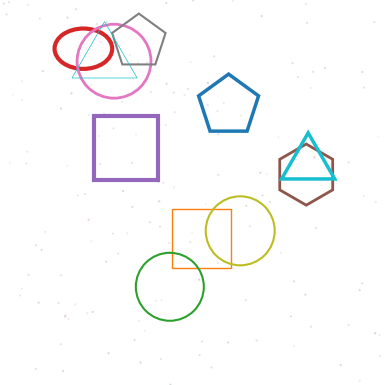[{"shape": "pentagon", "thickness": 2.5, "radius": 0.41, "center": [0.594, 0.726]}, {"shape": "square", "thickness": 1, "radius": 0.38, "center": [0.523, 0.38]}, {"shape": "circle", "thickness": 1.5, "radius": 0.44, "center": [0.441, 0.255]}, {"shape": "oval", "thickness": 3, "radius": 0.37, "center": [0.217, 0.874]}, {"shape": "square", "thickness": 3, "radius": 0.42, "center": [0.327, 0.616]}, {"shape": "hexagon", "thickness": 2, "radius": 0.4, "center": [0.795, 0.547]}, {"shape": "circle", "thickness": 2, "radius": 0.48, "center": [0.296, 0.841]}, {"shape": "pentagon", "thickness": 1.5, "radius": 0.36, "center": [0.361, 0.892]}, {"shape": "circle", "thickness": 1.5, "radius": 0.45, "center": [0.624, 0.4]}, {"shape": "triangle", "thickness": 0.5, "radius": 0.49, "center": [0.272, 0.846]}, {"shape": "triangle", "thickness": 2.5, "radius": 0.4, "center": [0.8, 0.575]}]